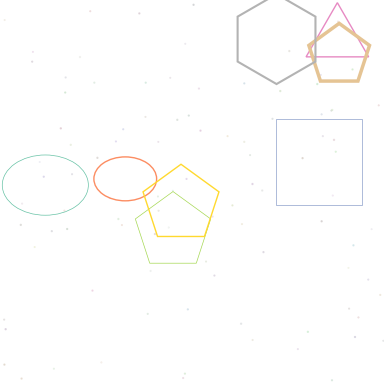[{"shape": "oval", "thickness": 0.5, "radius": 0.56, "center": [0.118, 0.519]}, {"shape": "oval", "thickness": 1, "radius": 0.41, "center": [0.325, 0.535]}, {"shape": "square", "thickness": 0.5, "radius": 0.56, "center": [0.828, 0.579]}, {"shape": "triangle", "thickness": 1, "radius": 0.47, "center": [0.876, 0.899]}, {"shape": "pentagon", "thickness": 0.5, "radius": 0.51, "center": [0.449, 0.4]}, {"shape": "pentagon", "thickness": 1, "radius": 0.52, "center": [0.47, 0.47]}, {"shape": "pentagon", "thickness": 2.5, "radius": 0.41, "center": [0.881, 0.856]}, {"shape": "hexagon", "thickness": 1.5, "radius": 0.58, "center": [0.718, 0.898]}]